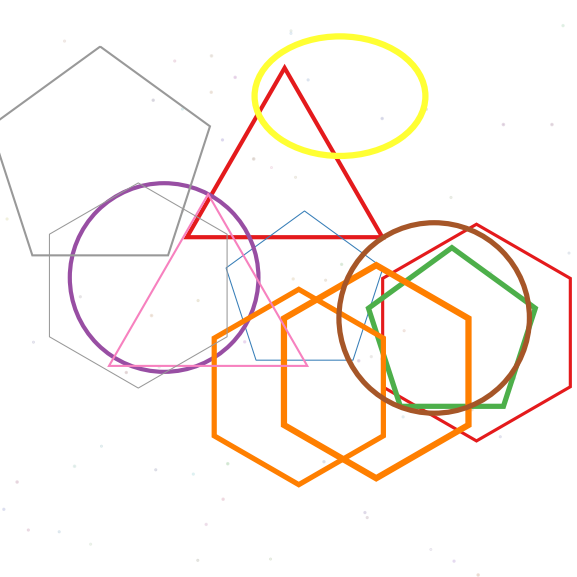[{"shape": "hexagon", "thickness": 1.5, "radius": 0.94, "center": [0.825, 0.423]}, {"shape": "triangle", "thickness": 2, "radius": 0.98, "center": [0.493, 0.686]}, {"shape": "pentagon", "thickness": 0.5, "radius": 0.71, "center": [0.527, 0.491]}, {"shape": "pentagon", "thickness": 2.5, "radius": 0.76, "center": [0.782, 0.418]}, {"shape": "circle", "thickness": 2, "radius": 0.82, "center": [0.284, 0.519]}, {"shape": "hexagon", "thickness": 3, "radius": 0.92, "center": [0.651, 0.355]}, {"shape": "hexagon", "thickness": 2.5, "radius": 0.85, "center": [0.517, 0.329]}, {"shape": "oval", "thickness": 3, "radius": 0.74, "center": [0.589, 0.833]}, {"shape": "circle", "thickness": 2.5, "radius": 0.82, "center": [0.752, 0.449]}, {"shape": "triangle", "thickness": 1, "radius": 0.99, "center": [0.36, 0.465]}, {"shape": "pentagon", "thickness": 1, "radius": 1.0, "center": [0.174, 0.719]}, {"shape": "hexagon", "thickness": 0.5, "radius": 0.89, "center": [0.239, 0.505]}]